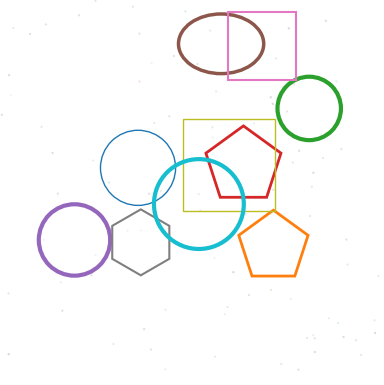[{"shape": "circle", "thickness": 1, "radius": 0.49, "center": [0.359, 0.564]}, {"shape": "pentagon", "thickness": 2, "radius": 0.47, "center": [0.71, 0.36]}, {"shape": "circle", "thickness": 3, "radius": 0.41, "center": [0.803, 0.718]}, {"shape": "pentagon", "thickness": 2, "radius": 0.51, "center": [0.632, 0.57]}, {"shape": "circle", "thickness": 3, "radius": 0.46, "center": [0.193, 0.377]}, {"shape": "oval", "thickness": 2.5, "radius": 0.55, "center": [0.574, 0.886]}, {"shape": "square", "thickness": 1.5, "radius": 0.45, "center": [0.68, 0.881]}, {"shape": "hexagon", "thickness": 1.5, "radius": 0.43, "center": [0.366, 0.371]}, {"shape": "square", "thickness": 1, "radius": 0.6, "center": [0.594, 0.571]}, {"shape": "circle", "thickness": 3, "radius": 0.58, "center": [0.517, 0.47]}]